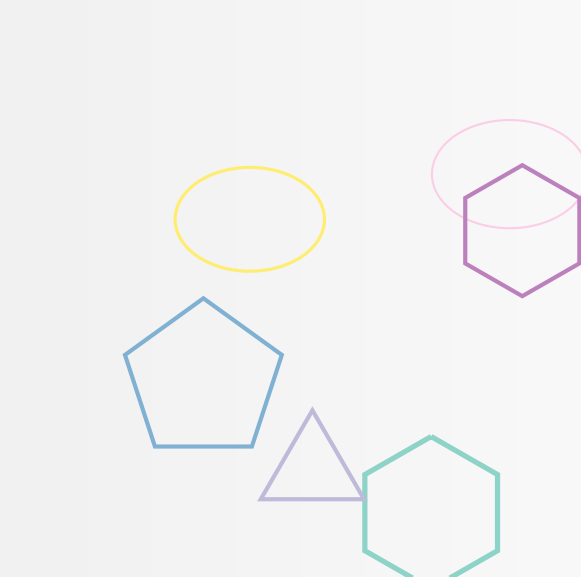[{"shape": "hexagon", "thickness": 2.5, "radius": 0.66, "center": [0.742, 0.111]}, {"shape": "triangle", "thickness": 2, "radius": 0.51, "center": [0.537, 0.186]}, {"shape": "pentagon", "thickness": 2, "radius": 0.71, "center": [0.35, 0.341]}, {"shape": "oval", "thickness": 1, "radius": 0.67, "center": [0.877, 0.698]}, {"shape": "hexagon", "thickness": 2, "radius": 0.57, "center": [0.899, 0.6]}, {"shape": "oval", "thickness": 1.5, "radius": 0.64, "center": [0.43, 0.619]}]